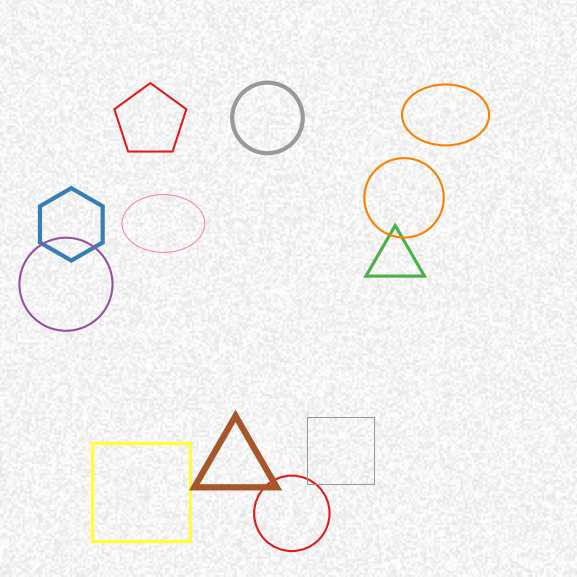[{"shape": "circle", "thickness": 1, "radius": 0.33, "center": [0.505, 0.11]}, {"shape": "pentagon", "thickness": 1, "radius": 0.33, "center": [0.26, 0.79]}, {"shape": "hexagon", "thickness": 2, "radius": 0.31, "center": [0.123, 0.611]}, {"shape": "triangle", "thickness": 1.5, "radius": 0.29, "center": [0.684, 0.55]}, {"shape": "circle", "thickness": 1, "radius": 0.4, "center": [0.114, 0.507]}, {"shape": "oval", "thickness": 1, "radius": 0.38, "center": [0.772, 0.8]}, {"shape": "circle", "thickness": 1, "radius": 0.34, "center": [0.7, 0.657]}, {"shape": "square", "thickness": 1.5, "radius": 0.42, "center": [0.244, 0.147]}, {"shape": "triangle", "thickness": 3, "radius": 0.41, "center": [0.408, 0.197]}, {"shape": "oval", "thickness": 0.5, "radius": 0.36, "center": [0.283, 0.612]}, {"shape": "circle", "thickness": 2, "radius": 0.31, "center": [0.463, 0.795]}, {"shape": "square", "thickness": 0.5, "radius": 0.29, "center": [0.589, 0.219]}]